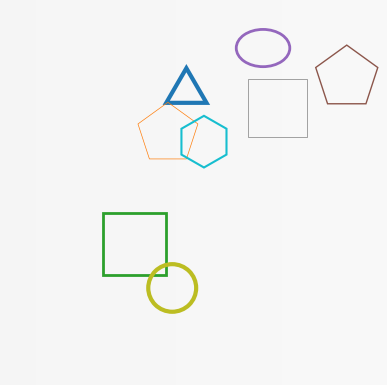[{"shape": "triangle", "thickness": 3, "radius": 0.3, "center": [0.481, 0.763]}, {"shape": "pentagon", "thickness": 0.5, "radius": 0.41, "center": [0.433, 0.653]}, {"shape": "square", "thickness": 2, "radius": 0.41, "center": [0.346, 0.367]}, {"shape": "oval", "thickness": 2, "radius": 0.35, "center": [0.679, 0.875]}, {"shape": "pentagon", "thickness": 1, "radius": 0.42, "center": [0.895, 0.799]}, {"shape": "square", "thickness": 0.5, "radius": 0.38, "center": [0.716, 0.719]}, {"shape": "circle", "thickness": 3, "radius": 0.31, "center": [0.444, 0.252]}, {"shape": "hexagon", "thickness": 1.5, "radius": 0.34, "center": [0.526, 0.632]}]